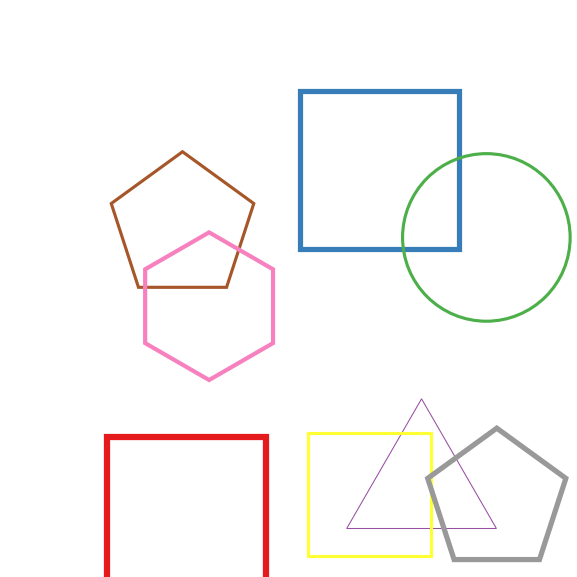[{"shape": "square", "thickness": 3, "radius": 0.69, "center": [0.323, 0.106]}, {"shape": "square", "thickness": 2.5, "radius": 0.69, "center": [0.657, 0.704]}, {"shape": "circle", "thickness": 1.5, "radius": 0.73, "center": [0.842, 0.588]}, {"shape": "triangle", "thickness": 0.5, "radius": 0.75, "center": [0.73, 0.159]}, {"shape": "square", "thickness": 1.5, "radius": 0.53, "center": [0.639, 0.143]}, {"shape": "pentagon", "thickness": 1.5, "radius": 0.65, "center": [0.316, 0.607]}, {"shape": "hexagon", "thickness": 2, "radius": 0.64, "center": [0.362, 0.469]}, {"shape": "pentagon", "thickness": 2.5, "radius": 0.63, "center": [0.86, 0.132]}]